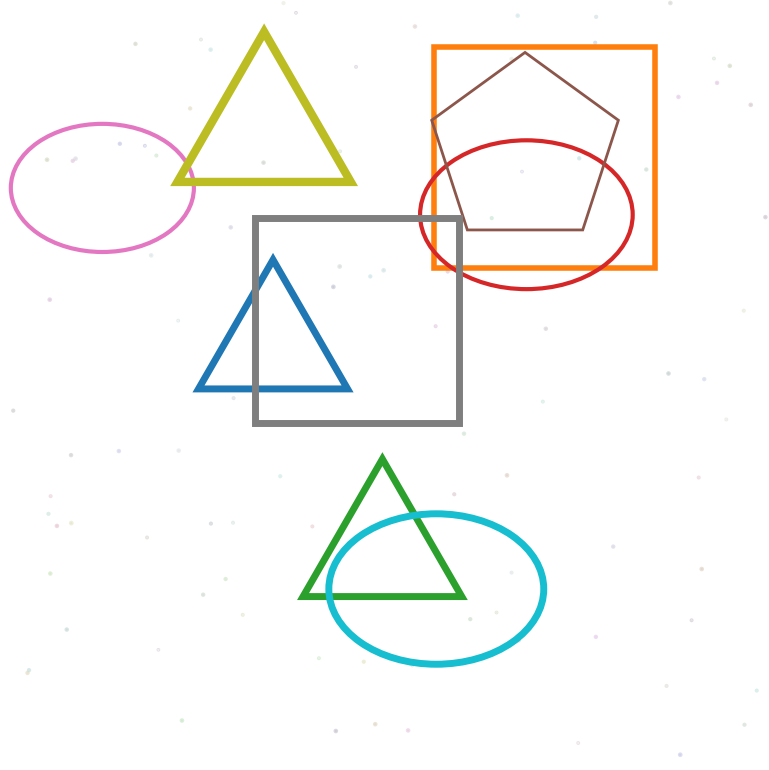[{"shape": "triangle", "thickness": 2.5, "radius": 0.56, "center": [0.355, 0.551]}, {"shape": "square", "thickness": 2, "radius": 0.72, "center": [0.707, 0.796]}, {"shape": "triangle", "thickness": 2.5, "radius": 0.6, "center": [0.497, 0.285]}, {"shape": "oval", "thickness": 1.5, "radius": 0.69, "center": [0.684, 0.721]}, {"shape": "pentagon", "thickness": 1, "radius": 0.64, "center": [0.682, 0.804]}, {"shape": "oval", "thickness": 1.5, "radius": 0.59, "center": [0.133, 0.756]}, {"shape": "square", "thickness": 2.5, "radius": 0.66, "center": [0.464, 0.584]}, {"shape": "triangle", "thickness": 3, "radius": 0.65, "center": [0.343, 0.829]}, {"shape": "oval", "thickness": 2.5, "radius": 0.7, "center": [0.567, 0.235]}]